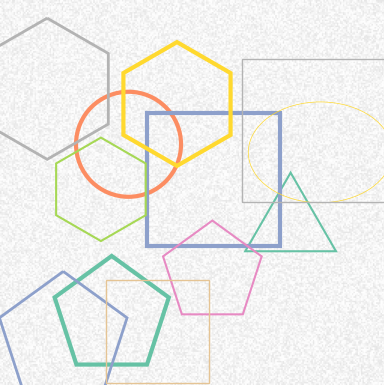[{"shape": "pentagon", "thickness": 3, "radius": 0.78, "center": [0.29, 0.179]}, {"shape": "triangle", "thickness": 1.5, "radius": 0.68, "center": [0.755, 0.415]}, {"shape": "circle", "thickness": 3, "radius": 0.68, "center": [0.334, 0.625]}, {"shape": "pentagon", "thickness": 2, "radius": 0.87, "center": [0.164, 0.121]}, {"shape": "square", "thickness": 3, "radius": 0.87, "center": [0.554, 0.534]}, {"shape": "pentagon", "thickness": 1.5, "radius": 0.67, "center": [0.552, 0.292]}, {"shape": "hexagon", "thickness": 1.5, "radius": 0.67, "center": [0.262, 0.508]}, {"shape": "hexagon", "thickness": 3, "radius": 0.8, "center": [0.46, 0.73]}, {"shape": "oval", "thickness": 0.5, "radius": 0.94, "center": [0.832, 0.604]}, {"shape": "square", "thickness": 1, "radius": 0.67, "center": [0.409, 0.138]}, {"shape": "square", "thickness": 1, "radius": 0.93, "center": [0.814, 0.661]}, {"shape": "hexagon", "thickness": 2, "radius": 0.92, "center": [0.122, 0.769]}]